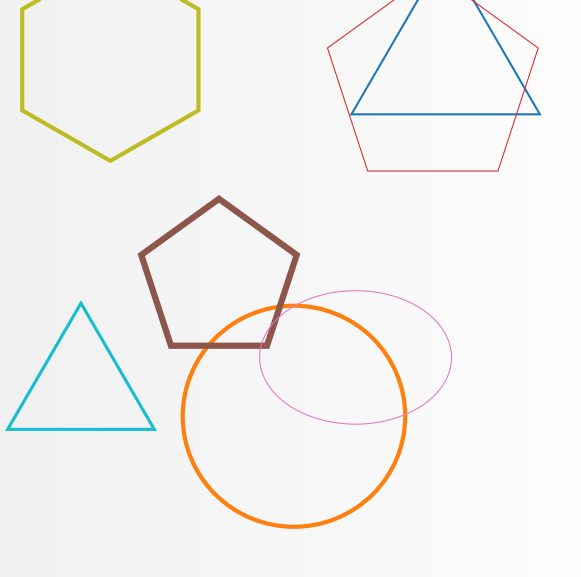[{"shape": "triangle", "thickness": 1, "radius": 0.94, "center": [0.767, 0.895]}, {"shape": "circle", "thickness": 2, "radius": 0.96, "center": [0.506, 0.278]}, {"shape": "pentagon", "thickness": 0.5, "radius": 0.95, "center": [0.745, 0.857]}, {"shape": "pentagon", "thickness": 3, "radius": 0.7, "center": [0.377, 0.514]}, {"shape": "oval", "thickness": 0.5, "radius": 0.83, "center": [0.612, 0.38]}, {"shape": "hexagon", "thickness": 2, "radius": 0.88, "center": [0.19, 0.896]}, {"shape": "triangle", "thickness": 1.5, "radius": 0.73, "center": [0.139, 0.328]}]